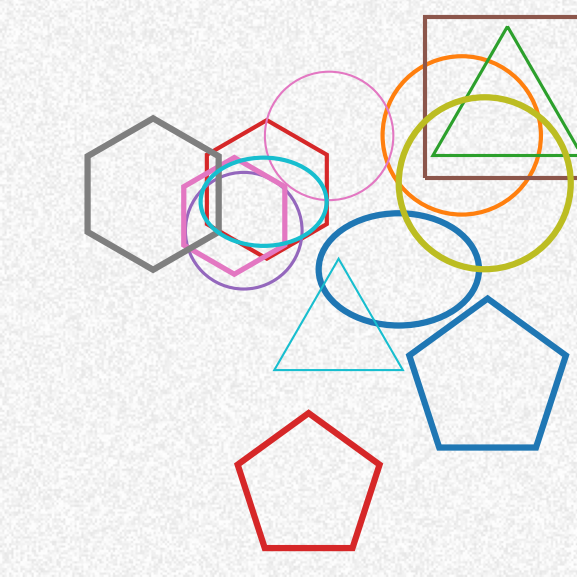[{"shape": "oval", "thickness": 3, "radius": 0.69, "center": [0.691, 0.533]}, {"shape": "pentagon", "thickness": 3, "radius": 0.71, "center": [0.844, 0.34]}, {"shape": "circle", "thickness": 2, "radius": 0.69, "center": [0.8, 0.765]}, {"shape": "triangle", "thickness": 1.5, "radius": 0.75, "center": [0.879, 0.804]}, {"shape": "pentagon", "thickness": 3, "radius": 0.65, "center": [0.534, 0.155]}, {"shape": "hexagon", "thickness": 2, "radius": 0.6, "center": [0.462, 0.671]}, {"shape": "circle", "thickness": 1.5, "radius": 0.5, "center": [0.422, 0.6]}, {"shape": "square", "thickness": 2, "radius": 0.7, "center": [0.876, 0.831]}, {"shape": "hexagon", "thickness": 2.5, "radius": 0.51, "center": [0.406, 0.625]}, {"shape": "circle", "thickness": 1, "radius": 0.56, "center": [0.57, 0.764]}, {"shape": "hexagon", "thickness": 3, "radius": 0.66, "center": [0.265, 0.663]}, {"shape": "circle", "thickness": 3, "radius": 0.74, "center": [0.839, 0.682]}, {"shape": "oval", "thickness": 2, "radius": 0.55, "center": [0.457, 0.65]}, {"shape": "triangle", "thickness": 1, "radius": 0.64, "center": [0.586, 0.423]}]